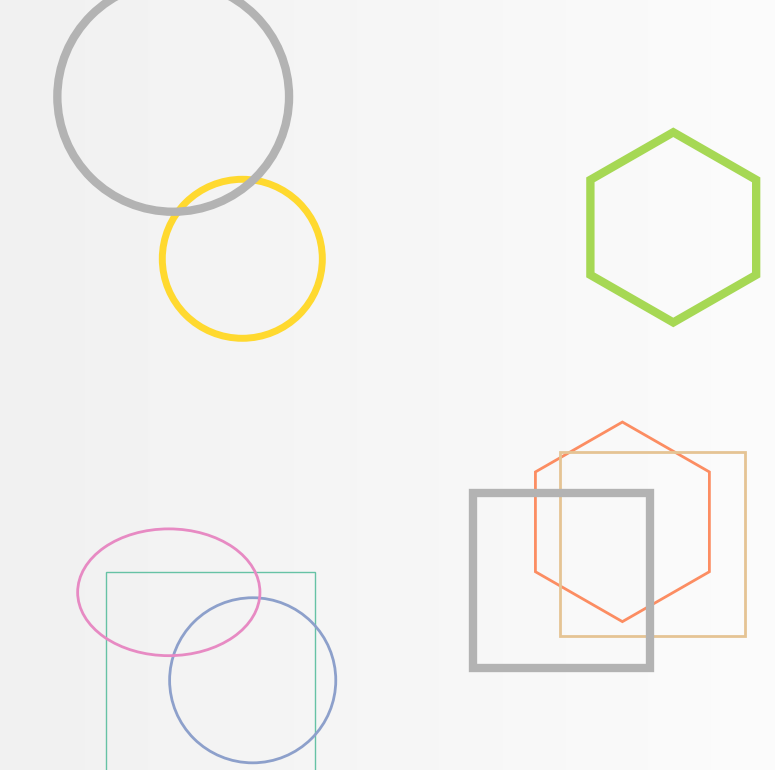[{"shape": "square", "thickness": 0.5, "radius": 0.68, "center": [0.271, 0.122]}, {"shape": "hexagon", "thickness": 1, "radius": 0.65, "center": [0.803, 0.322]}, {"shape": "circle", "thickness": 1, "radius": 0.54, "center": [0.326, 0.117]}, {"shape": "oval", "thickness": 1, "radius": 0.59, "center": [0.218, 0.231]}, {"shape": "hexagon", "thickness": 3, "radius": 0.62, "center": [0.869, 0.705]}, {"shape": "circle", "thickness": 2.5, "radius": 0.52, "center": [0.313, 0.664]}, {"shape": "square", "thickness": 1, "radius": 0.6, "center": [0.842, 0.293]}, {"shape": "circle", "thickness": 3, "radius": 0.75, "center": [0.223, 0.874]}, {"shape": "square", "thickness": 3, "radius": 0.57, "center": [0.725, 0.246]}]